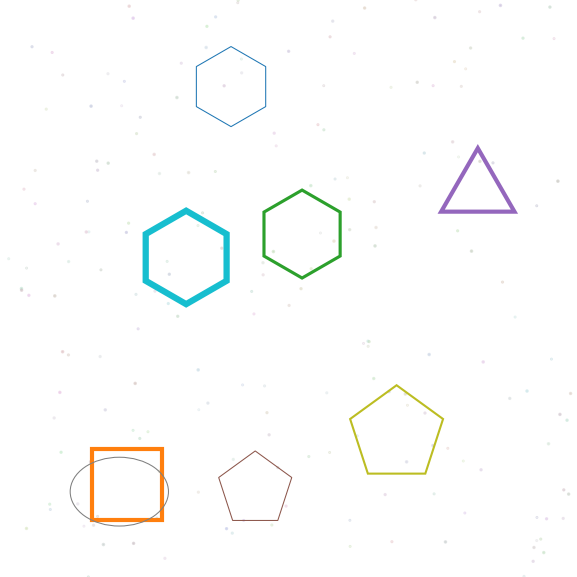[{"shape": "hexagon", "thickness": 0.5, "radius": 0.35, "center": [0.4, 0.849]}, {"shape": "square", "thickness": 2, "radius": 0.31, "center": [0.22, 0.16]}, {"shape": "hexagon", "thickness": 1.5, "radius": 0.38, "center": [0.523, 0.594]}, {"shape": "triangle", "thickness": 2, "radius": 0.37, "center": [0.827, 0.669]}, {"shape": "pentagon", "thickness": 0.5, "radius": 0.33, "center": [0.442, 0.152]}, {"shape": "oval", "thickness": 0.5, "radius": 0.43, "center": [0.207, 0.148]}, {"shape": "pentagon", "thickness": 1, "radius": 0.42, "center": [0.687, 0.247]}, {"shape": "hexagon", "thickness": 3, "radius": 0.4, "center": [0.322, 0.553]}]